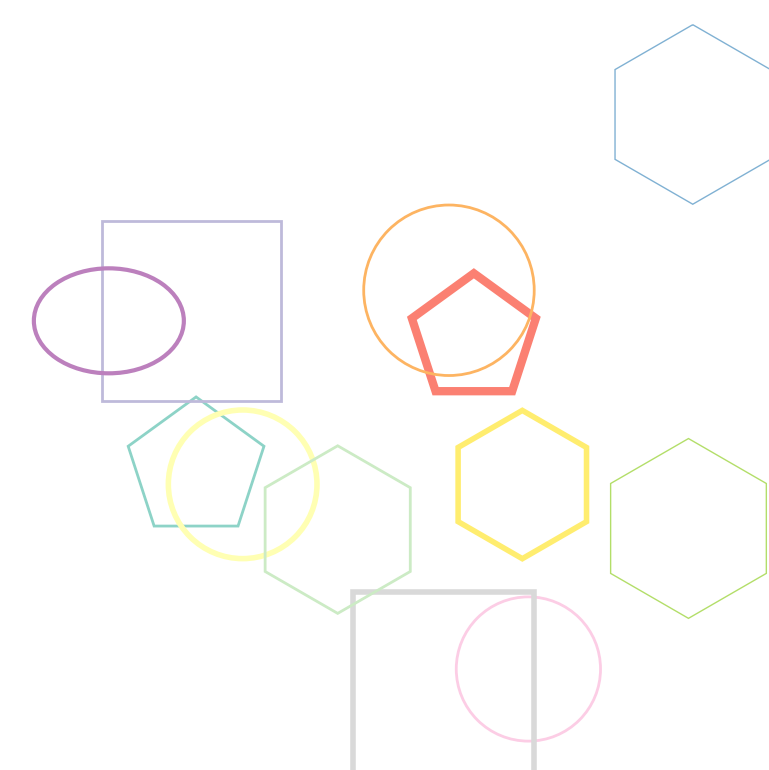[{"shape": "pentagon", "thickness": 1, "radius": 0.46, "center": [0.255, 0.392]}, {"shape": "circle", "thickness": 2, "radius": 0.48, "center": [0.315, 0.371]}, {"shape": "square", "thickness": 1, "radius": 0.58, "center": [0.249, 0.596]}, {"shape": "pentagon", "thickness": 3, "radius": 0.42, "center": [0.615, 0.56]}, {"shape": "hexagon", "thickness": 0.5, "radius": 0.58, "center": [0.9, 0.851]}, {"shape": "circle", "thickness": 1, "radius": 0.55, "center": [0.583, 0.623]}, {"shape": "hexagon", "thickness": 0.5, "radius": 0.58, "center": [0.894, 0.314]}, {"shape": "circle", "thickness": 1, "radius": 0.47, "center": [0.686, 0.131]}, {"shape": "square", "thickness": 2, "radius": 0.59, "center": [0.576, 0.114]}, {"shape": "oval", "thickness": 1.5, "radius": 0.49, "center": [0.141, 0.583]}, {"shape": "hexagon", "thickness": 1, "radius": 0.54, "center": [0.439, 0.312]}, {"shape": "hexagon", "thickness": 2, "radius": 0.48, "center": [0.678, 0.371]}]